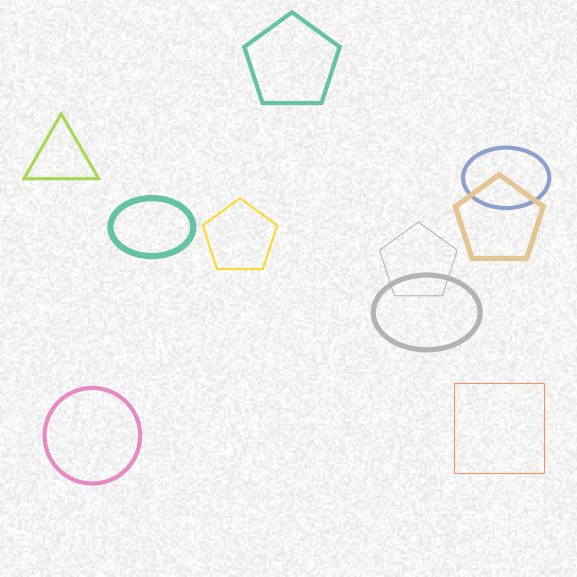[{"shape": "pentagon", "thickness": 2, "radius": 0.43, "center": [0.506, 0.891]}, {"shape": "oval", "thickness": 3, "radius": 0.36, "center": [0.263, 0.606]}, {"shape": "square", "thickness": 0.5, "radius": 0.39, "center": [0.864, 0.258]}, {"shape": "oval", "thickness": 2, "radius": 0.37, "center": [0.877, 0.691]}, {"shape": "circle", "thickness": 2, "radius": 0.41, "center": [0.16, 0.245]}, {"shape": "triangle", "thickness": 1.5, "radius": 0.37, "center": [0.106, 0.727]}, {"shape": "pentagon", "thickness": 1, "radius": 0.34, "center": [0.416, 0.588]}, {"shape": "pentagon", "thickness": 2.5, "radius": 0.4, "center": [0.865, 0.617]}, {"shape": "oval", "thickness": 2.5, "radius": 0.46, "center": [0.739, 0.458]}, {"shape": "pentagon", "thickness": 0.5, "radius": 0.35, "center": [0.724, 0.544]}]